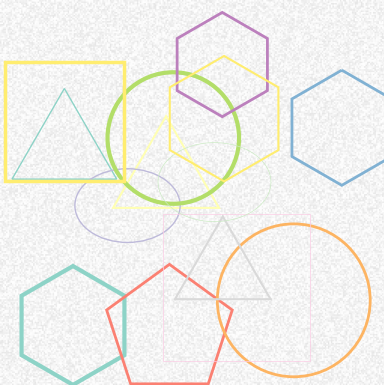[{"shape": "triangle", "thickness": 1, "radius": 0.78, "center": [0.167, 0.613]}, {"shape": "hexagon", "thickness": 3, "radius": 0.77, "center": [0.19, 0.155]}, {"shape": "triangle", "thickness": 1.5, "radius": 0.79, "center": [0.431, 0.539]}, {"shape": "oval", "thickness": 1, "radius": 0.68, "center": [0.331, 0.466]}, {"shape": "pentagon", "thickness": 2, "radius": 0.86, "center": [0.44, 0.142]}, {"shape": "hexagon", "thickness": 2, "radius": 0.75, "center": [0.888, 0.668]}, {"shape": "circle", "thickness": 2, "radius": 0.99, "center": [0.763, 0.22]}, {"shape": "circle", "thickness": 3, "radius": 0.85, "center": [0.45, 0.641]}, {"shape": "square", "thickness": 0.5, "radius": 0.95, "center": [0.614, 0.254]}, {"shape": "triangle", "thickness": 1.5, "radius": 0.72, "center": [0.579, 0.294]}, {"shape": "hexagon", "thickness": 2, "radius": 0.68, "center": [0.577, 0.832]}, {"shape": "oval", "thickness": 0.5, "radius": 0.73, "center": [0.557, 0.527]}, {"shape": "hexagon", "thickness": 1.5, "radius": 0.81, "center": [0.582, 0.692]}, {"shape": "square", "thickness": 2.5, "radius": 0.77, "center": [0.168, 0.685]}]